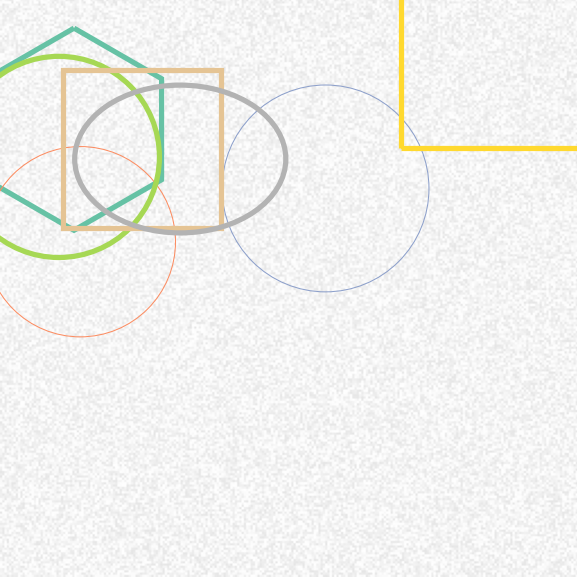[{"shape": "hexagon", "thickness": 2.5, "radius": 0.88, "center": [0.128, 0.775]}, {"shape": "circle", "thickness": 0.5, "radius": 0.82, "center": [0.139, 0.581]}, {"shape": "circle", "thickness": 0.5, "radius": 0.9, "center": [0.564, 0.673]}, {"shape": "circle", "thickness": 2.5, "radius": 0.87, "center": [0.102, 0.727]}, {"shape": "square", "thickness": 2.5, "radius": 0.78, "center": [0.851, 0.898]}, {"shape": "square", "thickness": 2.5, "radius": 0.69, "center": [0.246, 0.741]}, {"shape": "oval", "thickness": 2.5, "radius": 0.91, "center": [0.312, 0.724]}]